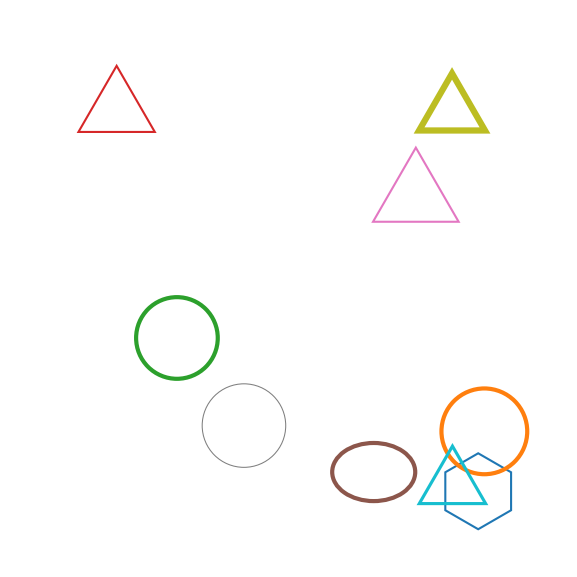[{"shape": "hexagon", "thickness": 1, "radius": 0.33, "center": [0.828, 0.148]}, {"shape": "circle", "thickness": 2, "radius": 0.37, "center": [0.839, 0.252]}, {"shape": "circle", "thickness": 2, "radius": 0.35, "center": [0.306, 0.414]}, {"shape": "triangle", "thickness": 1, "radius": 0.38, "center": [0.202, 0.809]}, {"shape": "oval", "thickness": 2, "radius": 0.36, "center": [0.647, 0.182]}, {"shape": "triangle", "thickness": 1, "radius": 0.43, "center": [0.72, 0.658]}, {"shape": "circle", "thickness": 0.5, "radius": 0.36, "center": [0.422, 0.262]}, {"shape": "triangle", "thickness": 3, "radius": 0.33, "center": [0.783, 0.806]}, {"shape": "triangle", "thickness": 1.5, "radius": 0.33, "center": [0.783, 0.16]}]